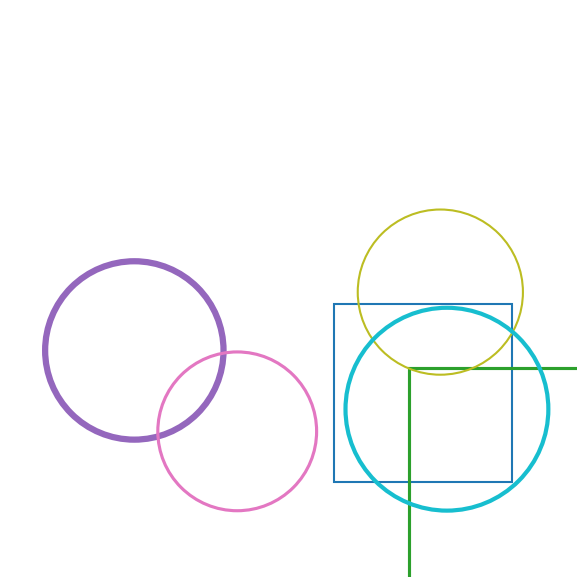[{"shape": "square", "thickness": 1, "radius": 0.77, "center": [0.732, 0.319]}, {"shape": "square", "thickness": 1.5, "radius": 0.96, "center": [0.899, 0.17]}, {"shape": "circle", "thickness": 3, "radius": 0.77, "center": [0.233, 0.392]}, {"shape": "circle", "thickness": 1.5, "radius": 0.69, "center": [0.411, 0.252]}, {"shape": "circle", "thickness": 1, "radius": 0.72, "center": [0.762, 0.493]}, {"shape": "circle", "thickness": 2, "radius": 0.88, "center": [0.774, 0.291]}]